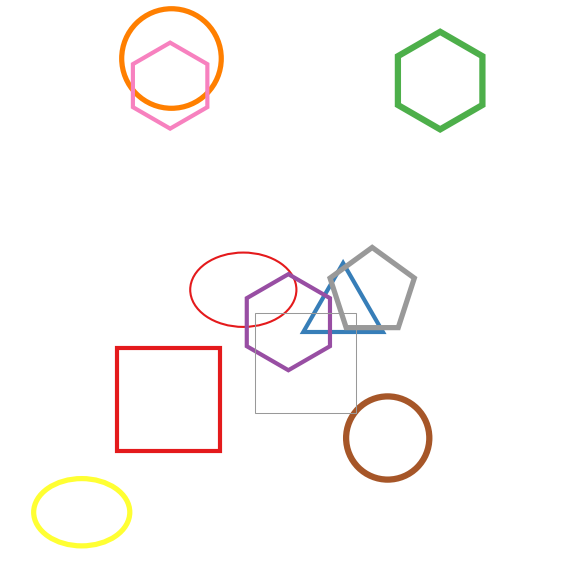[{"shape": "oval", "thickness": 1, "radius": 0.46, "center": [0.421, 0.497]}, {"shape": "square", "thickness": 2, "radius": 0.44, "center": [0.291, 0.307]}, {"shape": "triangle", "thickness": 2, "radius": 0.4, "center": [0.594, 0.464]}, {"shape": "hexagon", "thickness": 3, "radius": 0.42, "center": [0.762, 0.86]}, {"shape": "hexagon", "thickness": 2, "radius": 0.42, "center": [0.499, 0.441]}, {"shape": "circle", "thickness": 2.5, "radius": 0.43, "center": [0.297, 0.898]}, {"shape": "oval", "thickness": 2.5, "radius": 0.42, "center": [0.142, 0.112]}, {"shape": "circle", "thickness": 3, "radius": 0.36, "center": [0.671, 0.241]}, {"shape": "hexagon", "thickness": 2, "radius": 0.37, "center": [0.295, 0.851]}, {"shape": "pentagon", "thickness": 2.5, "radius": 0.38, "center": [0.644, 0.494]}, {"shape": "square", "thickness": 0.5, "radius": 0.44, "center": [0.529, 0.371]}]